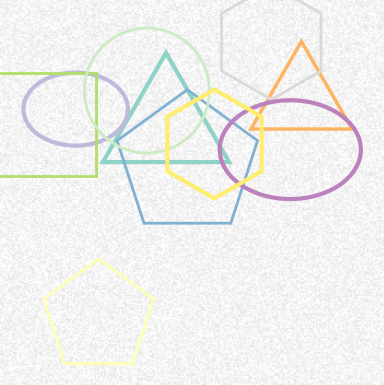[{"shape": "triangle", "thickness": 3, "radius": 0.95, "center": [0.431, 0.674]}, {"shape": "pentagon", "thickness": 2, "radius": 0.75, "center": [0.256, 0.177]}, {"shape": "oval", "thickness": 3, "radius": 0.68, "center": [0.197, 0.717]}, {"shape": "pentagon", "thickness": 2, "radius": 0.96, "center": [0.487, 0.575]}, {"shape": "triangle", "thickness": 2.5, "radius": 0.76, "center": [0.783, 0.741]}, {"shape": "square", "thickness": 2, "radius": 0.68, "center": [0.113, 0.677]}, {"shape": "hexagon", "thickness": 2, "radius": 0.75, "center": [0.705, 0.891]}, {"shape": "oval", "thickness": 3, "radius": 0.92, "center": [0.754, 0.611]}, {"shape": "circle", "thickness": 2, "radius": 0.81, "center": [0.382, 0.765]}, {"shape": "hexagon", "thickness": 3, "radius": 0.71, "center": [0.557, 0.626]}]